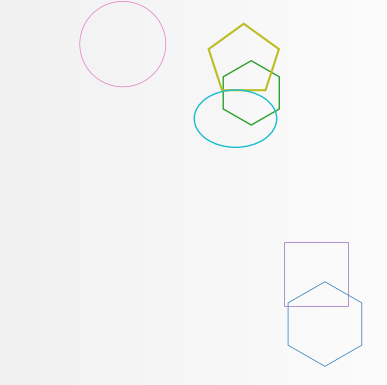[{"shape": "hexagon", "thickness": 0.5, "radius": 0.55, "center": [0.839, 0.158]}, {"shape": "hexagon", "thickness": 1, "radius": 0.42, "center": [0.648, 0.759]}, {"shape": "square", "thickness": 0.5, "radius": 0.42, "center": [0.815, 0.287]}, {"shape": "circle", "thickness": 0.5, "radius": 0.55, "center": [0.317, 0.885]}, {"shape": "pentagon", "thickness": 1.5, "radius": 0.48, "center": [0.629, 0.843]}, {"shape": "oval", "thickness": 1, "radius": 0.53, "center": [0.608, 0.692]}]